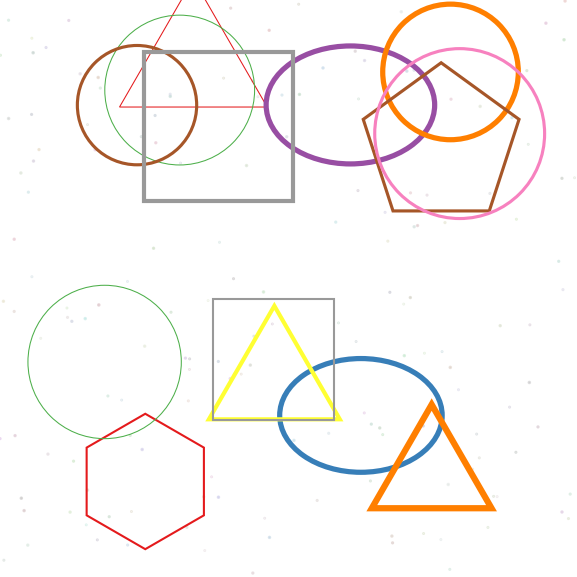[{"shape": "hexagon", "thickness": 1, "radius": 0.59, "center": [0.252, 0.165]}, {"shape": "triangle", "thickness": 0.5, "radius": 0.74, "center": [0.335, 0.888]}, {"shape": "oval", "thickness": 2.5, "radius": 0.7, "center": [0.625, 0.28]}, {"shape": "circle", "thickness": 0.5, "radius": 0.66, "center": [0.181, 0.372]}, {"shape": "circle", "thickness": 0.5, "radius": 0.65, "center": [0.311, 0.843]}, {"shape": "oval", "thickness": 2.5, "radius": 0.73, "center": [0.607, 0.817]}, {"shape": "triangle", "thickness": 3, "radius": 0.6, "center": [0.747, 0.179]}, {"shape": "circle", "thickness": 2.5, "radius": 0.59, "center": [0.78, 0.875]}, {"shape": "triangle", "thickness": 2, "radius": 0.65, "center": [0.475, 0.339]}, {"shape": "circle", "thickness": 1.5, "radius": 0.52, "center": [0.237, 0.817]}, {"shape": "pentagon", "thickness": 1.5, "radius": 0.71, "center": [0.764, 0.749]}, {"shape": "circle", "thickness": 1.5, "radius": 0.74, "center": [0.796, 0.768]}, {"shape": "square", "thickness": 1, "radius": 0.53, "center": [0.474, 0.376]}, {"shape": "square", "thickness": 2, "radius": 0.65, "center": [0.379, 0.781]}]